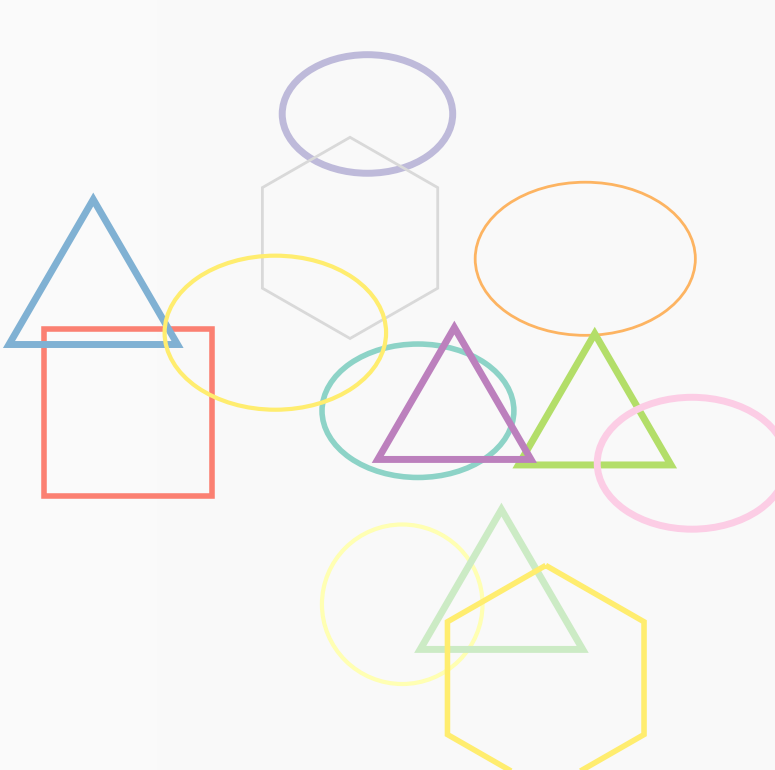[{"shape": "oval", "thickness": 2, "radius": 0.62, "center": [0.539, 0.467]}, {"shape": "circle", "thickness": 1.5, "radius": 0.52, "center": [0.519, 0.215]}, {"shape": "oval", "thickness": 2.5, "radius": 0.55, "center": [0.474, 0.852]}, {"shape": "square", "thickness": 2, "radius": 0.54, "center": [0.165, 0.464]}, {"shape": "triangle", "thickness": 2.5, "radius": 0.63, "center": [0.12, 0.615]}, {"shape": "oval", "thickness": 1, "radius": 0.71, "center": [0.755, 0.664]}, {"shape": "triangle", "thickness": 2.5, "radius": 0.57, "center": [0.767, 0.453]}, {"shape": "oval", "thickness": 2.5, "radius": 0.61, "center": [0.893, 0.398]}, {"shape": "hexagon", "thickness": 1, "radius": 0.65, "center": [0.452, 0.691]}, {"shape": "triangle", "thickness": 2.5, "radius": 0.57, "center": [0.586, 0.46]}, {"shape": "triangle", "thickness": 2.5, "radius": 0.61, "center": [0.647, 0.217]}, {"shape": "hexagon", "thickness": 2, "radius": 0.73, "center": [0.704, 0.119]}, {"shape": "oval", "thickness": 1.5, "radius": 0.71, "center": [0.355, 0.568]}]